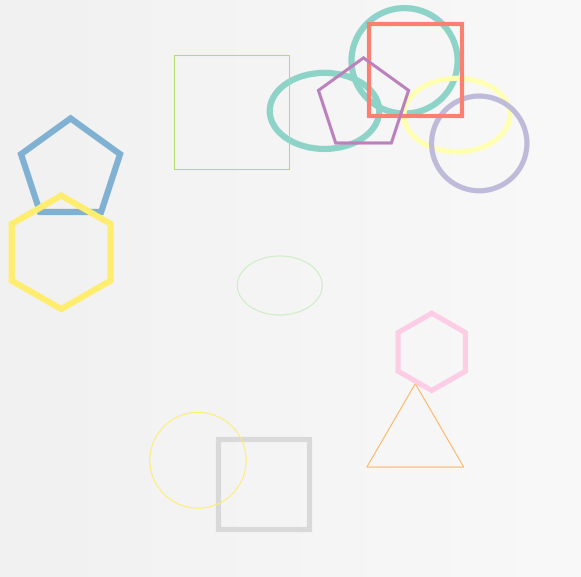[{"shape": "oval", "thickness": 3, "radius": 0.47, "center": [0.558, 0.807]}, {"shape": "circle", "thickness": 3, "radius": 0.46, "center": [0.696, 0.894]}, {"shape": "oval", "thickness": 2.5, "radius": 0.45, "center": [0.786, 0.8]}, {"shape": "circle", "thickness": 2.5, "radius": 0.41, "center": [0.825, 0.751]}, {"shape": "square", "thickness": 2, "radius": 0.4, "center": [0.715, 0.878]}, {"shape": "pentagon", "thickness": 3, "radius": 0.45, "center": [0.121, 0.705]}, {"shape": "triangle", "thickness": 0.5, "radius": 0.48, "center": [0.714, 0.238]}, {"shape": "square", "thickness": 0.5, "radius": 0.49, "center": [0.399, 0.805]}, {"shape": "hexagon", "thickness": 2.5, "radius": 0.33, "center": [0.743, 0.39]}, {"shape": "square", "thickness": 2.5, "radius": 0.39, "center": [0.453, 0.161]}, {"shape": "pentagon", "thickness": 1.5, "radius": 0.41, "center": [0.625, 0.817]}, {"shape": "oval", "thickness": 0.5, "radius": 0.37, "center": [0.481, 0.505]}, {"shape": "circle", "thickness": 0.5, "radius": 0.41, "center": [0.341, 0.202]}, {"shape": "hexagon", "thickness": 3, "radius": 0.49, "center": [0.105, 0.562]}]